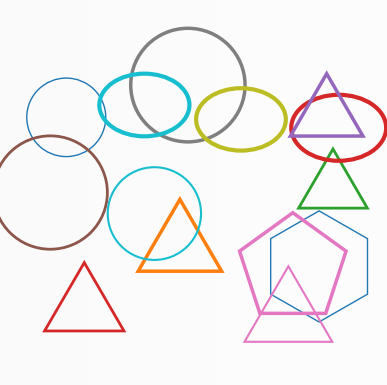[{"shape": "hexagon", "thickness": 1, "radius": 0.72, "center": [0.823, 0.308]}, {"shape": "circle", "thickness": 1, "radius": 0.51, "center": [0.171, 0.695]}, {"shape": "triangle", "thickness": 2.5, "radius": 0.62, "center": [0.464, 0.358]}, {"shape": "triangle", "thickness": 2, "radius": 0.51, "center": [0.859, 0.511]}, {"shape": "oval", "thickness": 3, "radius": 0.61, "center": [0.874, 0.668]}, {"shape": "triangle", "thickness": 2, "radius": 0.59, "center": [0.217, 0.2]}, {"shape": "triangle", "thickness": 2.5, "radius": 0.54, "center": [0.843, 0.701]}, {"shape": "circle", "thickness": 2, "radius": 0.74, "center": [0.13, 0.5]}, {"shape": "triangle", "thickness": 1.5, "radius": 0.65, "center": [0.744, 0.178]}, {"shape": "pentagon", "thickness": 2.5, "radius": 0.72, "center": [0.756, 0.303]}, {"shape": "circle", "thickness": 2.5, "radius": 0.74, "center": [0.485, 0.779]}, {"shape": "oval", "thickness": 3, "radius": 0.58, "center": [0.622, 0.69]}, {"shape": "circle", "thickness": 1.5, "radius": 0.6, "center": [0.398, 0.445]}, {"shape": "oval", "thickness": 3, "radius": 0.58, "center": [0.373, 0.727]}]